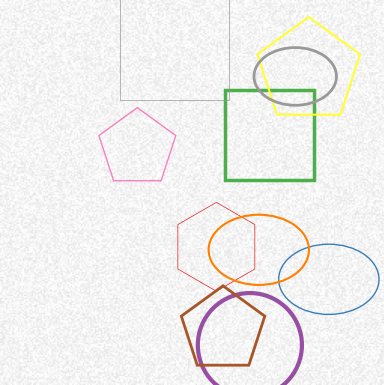[{"shape": "hexagon", "thickness": 0.5, "radius": 0.58, "center": [0.562, 0.359]}, {"shape": "oval", "thickness": 1, "radius": 0.65, "center": [0.854, 0.275]}, {"shape": "square", "thickness": 2.5, "radius": 0.58, "center": [0.699, 0.65]}, {"shape": "circle", "thickness": 3, "radius": 0.68, "center": [0.649, 0.104]}, {"shape": "oval", "thickness": 1.5, "radius": 0.65, "center": [0.672, 0.351]}, {"shape": "pentagon", "thickness": 1.5, "radius": 0.7, "center": [0.802, 0.816]}, {"shape": "pentagon", "thickness": 2, "radius": 0.57, "center": [0.579, 0.144]}, {"shape": "pentagon", "thickness": 1, "radius": 0.52, "center": [0.357, 0.615]}, {"shape": "square", "thickness": 0.5, "radius": 0.71, "center": [0.453, 0.882]}, {"shape": "oval", "thickness": 2, "radius": 0.54, "center": [0.767, 0.802]}]